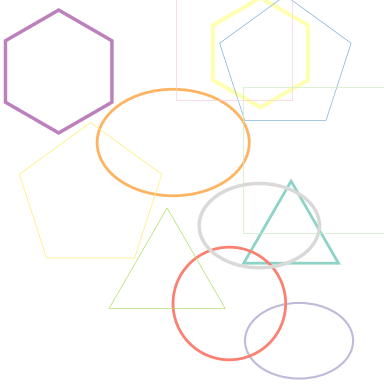[{"shape": "triangle", "thickness": 2, "radius": 0.71, "center": [0.756, 0.387]}, {"shape": "hexagon", "thickness": 3, "radius": 0.71, "center": [0.677, 0.863]}, {"shape": "oval", "thickness": 1.5, "radius": 0.7, "center": [0.777, 0.115]}, {"shape": "circle", "thickness": 2, "radius": 0.73, "center": [0.596, 0.212]}, {"shape": "pentagon", "thickness": 0.5, "radius": 0.9, "center": [0.741, 0.832]}, {"shape": "oval", "thickness": 2, "radius": 0.99, "center": [0.45, 0.63]}, {"shape": "triangle", "thickness": 0.5, "radius": 0.87, "center": [0.434, 0.286]}, {"shape": "square", "thickness": 0.5, "radius": 0.76, "center": [0.607, 0.892]}, {"shape": "oval", "thickness": 2.5, "radius": 0.78, "center": [0.674, 0.414]}, {"shape": "hexagon", "thickness": 2.5, "radius": 0.8, "center": [0.152, 0.814]}, {"shape": "square", "thickness": 0.5, "radius": 0.95, "center": [0.82, 0.585]}, {"shape": "pentagon", "thickness": 0.5, "radius": 0.97, "center": [0.235, 0.487]}]